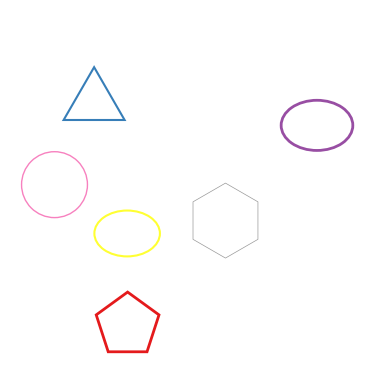[{"shape": "pentagon", "thickness": 2, "radius": 0.43, "center": [0.331, 0.156]}, {"shape": "triangle", "thickness": 1.5, "radius": 0.46, "center": [0.244, 0.734]}, {"shape": "oval", "thickness": 2, "radius": 0.47, "center": [0.823, 0.674]}, {"shape": "oval", "thickness": 1.5, "radius": 0.43, "center": [0.33, 0.394]}, {"shape": "circle", "thickness": 1, "radius": 0.43, "center": [0.142, 0.52]}, {"shape": "hexagon", "thickness": 0.5, "radius": 0.49, "center": [0.586, 0.427]}]